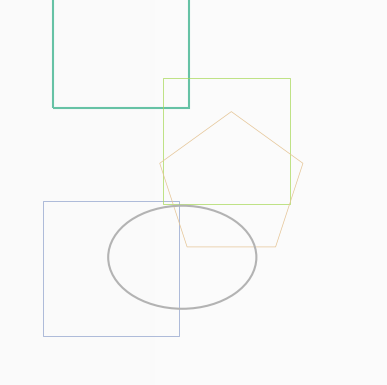[{"shape": "square", "thickness": 1.5, "radius": 0.87, "center": [0.313, 0.895]}, {"shape": "square", "thickness": 0.5, "radius": 0.88, "center": [0.287, 0.302]}, {"shape": "square", "thickness": 0.5, "radius": 0.82, "center": [0.585, 0.633]}, {"shape": "pentagon", "thickness": 0.5, "radius": 0.97, "center": [0.597, 0.516]}, {"shape": "oval", "thickness": 1.5, "radius": 0.96, "center": [0.47, 0.332]}]